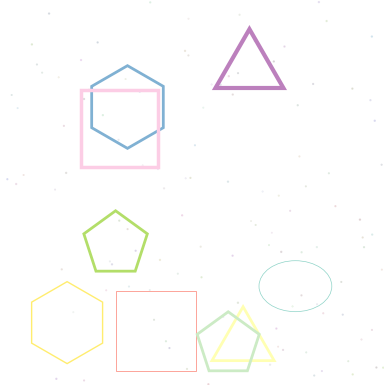[{"shape": "oval", "thickness": 0.5, "radius": 0.47, "center": [0.767, 0.257]}, {"shape": "triangle", "thickness": 2, "radius": 0.47, "center": [0.631, 0.11]}, {"shape": "square", "thickness": 0.5, "radius": 0.52, "center": [0.404, 0.141]}, {"shape": "hexagon", "thickness": 2, "radius": 0.54, "center": [0.331, 0.722]}, {"shape": "pentagon", "thickness": 2, "radius": 0.43, "center": [0.3, 0.366]}, {"shape": "square", "thickness": 2.5, "radius": 0.5, "center": [0.311, 0.666]}, {"shape": "triangle", "thickness": 3, "radius": 0.51, "center": [0.648, 0.822]}, {"shape": "pentagon", "thickness": 2, "radius": 0.42, "center": [0.593, 0.105]}, {"shape": "hexagon", "thickness": 1, "radius": 0.53, "center": [0.174, 0.162]}]